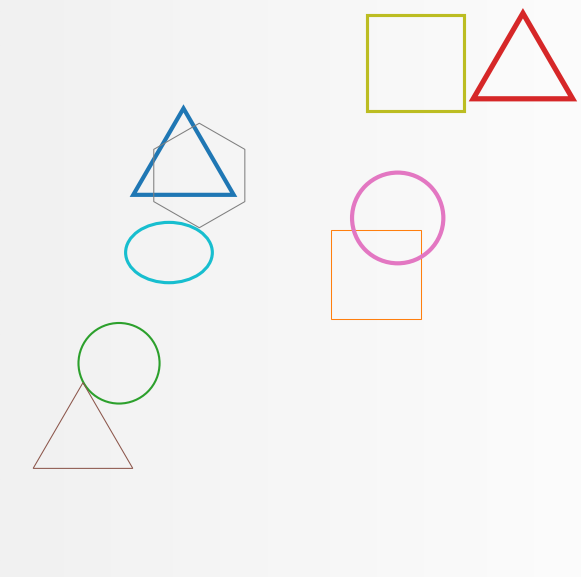[{"shape": "triangle", "thickness": 2, "radius": 0.5, "center": [0.316, 0.712]}, {"shape": "square", "thickness": 0.5, "radius": 0.39, "center": [0.647, 0.524]}, {"shape": "circle", "thickness": 1, "radius": 0.35, "center": [0.205, 0.37]}, {"shape": "triangle", "thickness": 2.5, "radius": 0.49, "center": [0.9, 0.877]}, {"shape": "triangle", "thickness": 0.5, "radius": 0.49, "center": [0.143, 0.238]}, {"shape": "circle", "thickness": 2, "radius": 0.39, "center": [0.684, 0.622]}, {"shape": "hexagon", "thickness": 0.5, "radius": 0.45, "center": [0.343, 0.695]}, {"shape": "square", "thickness": 1.5, "radius": 0.42, "center": [0.715, 0.89]}, {"shape": "oval", "thickness": 1.5, "radius": 0.37, "center": [0.291, 0.562]}]